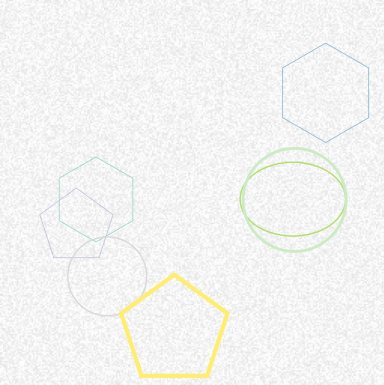[{"shape": "hexagon", "thickness": 0.5, "radius": 0.55, "center": [0.249, 0.482]}, {"shape": "pentagon", "thickness": 0.5, "radius": 0.5, "center": [0.198, 0.411]}, {"shape": "hexagon", "thickness": 0.5, "radius": 0.65, "center": [0.846, 0.759]}, {"shape": "oval", "thickness": 1, "radius": 0.68, "center": [0.761, 0.483]}, {"shape": "circle", "thickness": 1, "radius": 0.51, "center": [0.279, 0.282]}, {"shape": "circle", "thickness": 2, "radius": 0.67, "center": [0.765, 0.481]}, {"shape": "pentagon", "thickness": 3, "radius": 0.73, "center": [0.453, 0.141]}]